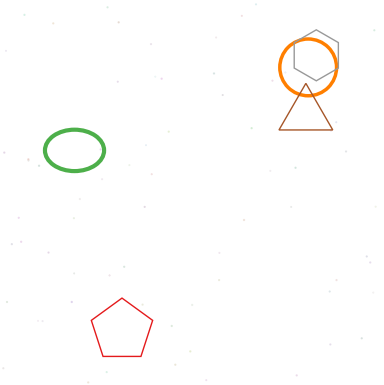[{"shape": "pentagon", "thickness": 1, "radius": 0.42, "center": [0.317, 0.142]}, {"shape": "oval", "thickness": 3, "radius": 0.38, "center": [0.194, 0.609]}, {"shape": "circle", "thickness": 2.5, "radius": 0.37, "center": [0.8, 0.825]}, {"shape": "triangle", "thickness": 1, "radius": 0.4, "center": [0.794, 0.703]}, {"shape": "hexagon", "thickness": 1, "radius": 0.33, "center": [0.822, 0.856]}]